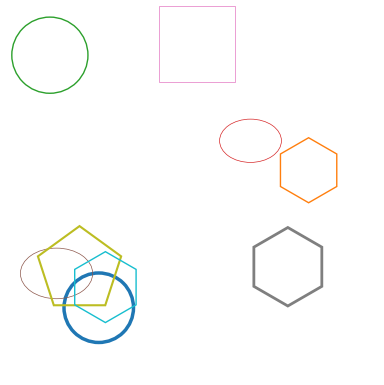[{"shape": "circle", "thickness": 2.5, "radius": 0.45, "center": [0.257, 0.201]}, {"shape": "hexagon", "thickness": 1, "radius": 0.42, "center": [0.802, 0.558]}, {"shape": "circle", "thickness": 1, "radius": 0.49, "center": [0.13, 0.857]}, {"shape": "oval", "thickness": 0.5, "radius": 0.4, "center": [0.651, 0.634]}, {"shape": "oval", "thickness": 0.5, "radius": 0.47, "center": [0.147, 0.29]}, {"shape": "square", "thickness": 0.5, "radius": 0.49, "center": [0.512, 0.886]}, {"shape": "hexagon", "thickness": 2, "radius": 0.51, "center": [0.748, 0.307]}, {"shape": "pentagon", "thickness": 1.5, "radius": 0.57, "center": [0.207, 0.299]}, {"shape": "hexagon", "thickness": 1, "radius": 0.46, "center": [0.274, 0.254]}]